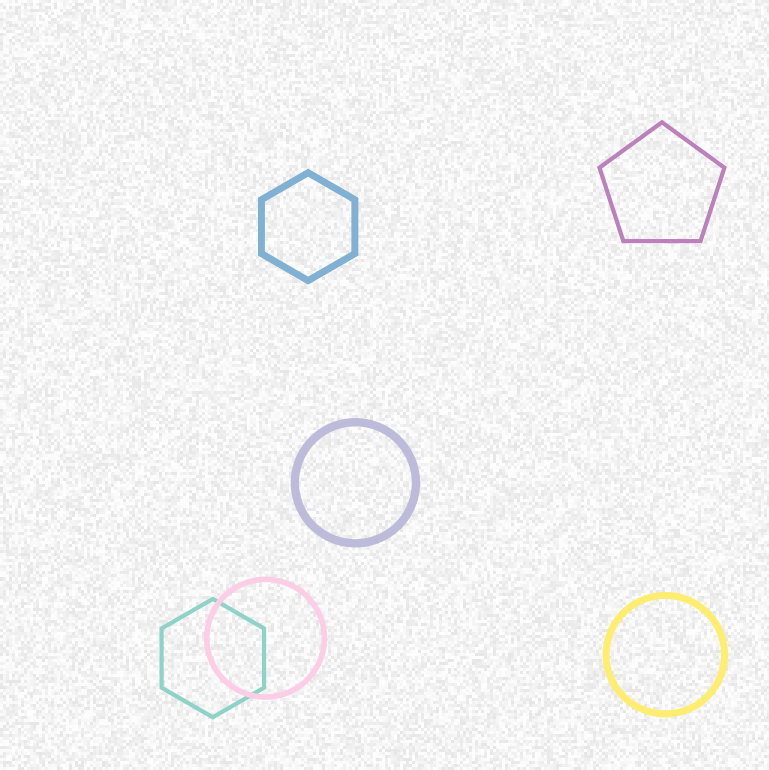[{"shape": "hexagon", "thickness": 1.5, "radius": 0.38, "center": [0.276, 0.145]}, {"shape": "circle", "thickness": 3, "radius": 0.39, "center": [0.462, 0.373]}, {"shape": "hexagon", "thickness": 2.5, "radius": 0.35, "center": [0.4, 0.706]}, {"shape": "circle", "thickness": 2, "radius": 0.38, "center": [0.345, 0.171]}, {"shape": "pentagon", "thickness": 1.5, "radius": 0.43, "center": [0.86, 0.756]}, {"shape": "circle", "thickness": 2.5, "radius": 0.38, "center": [0.864, 0.15]}]